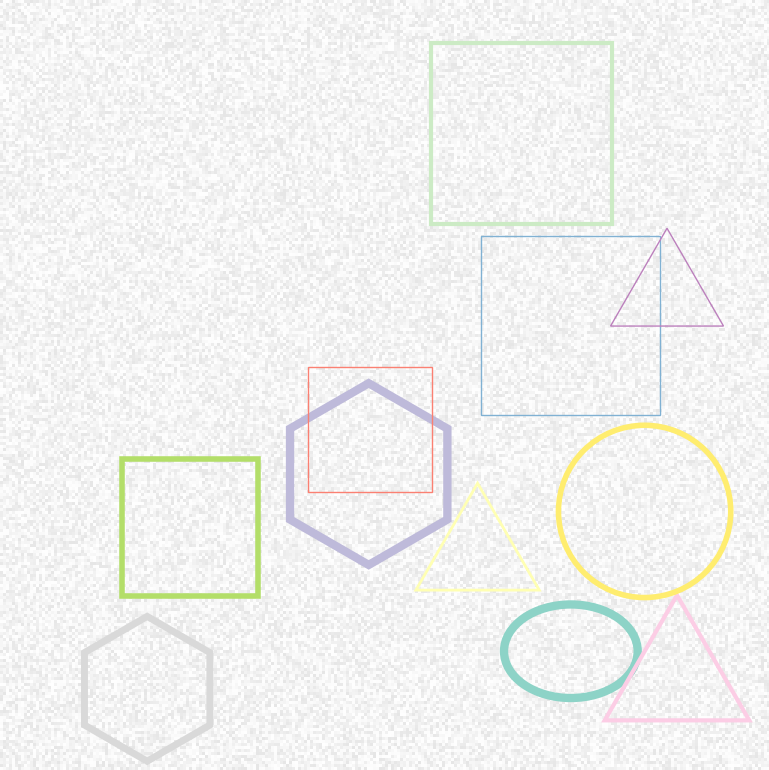[{"shape": "oval", "thickness": 3, "radius": 0.43, "center": [0.741, 0.154]}, {"shape": "triangle", "thickness": 1, "radius": 0.46, "center": [0.62, 0.28]}, {"shape": "hexagon", "thickness": 3, "radius": 0.59, "center": [0.479, 0.384]}, {"shape": "square", "thickness": 0.5, "radius": 0.4, "center": [0.481, 0.442]}, {"shape": "square", "thickness": 0.5, "radius": 0.58, "center": [0.741, 0.577]}, {"shape": "square", "thickness": 2, "radius": 0.44, "center": [0.247, 0.315]}, {"shape": "triangle", "thickness": 1.5, "radius": 0.54, "center": [0.879, 0.119]}, {"shape": "hexagon", "thickness": 2.5, "radius": 0.47, "center": [0.191, 0.105]}, {"shape": "triangle", "thickness": 0.5, "radius": 0.42, "center": [0.866, 0.619]}, {"shape": "square", "thickness": 1.5, "radius": 0.59, "center": [0.677, 0.827]}, {"shape": "circle", "thickness": 2, "radius": 0.56, "center": [0.837, 0.336]}]